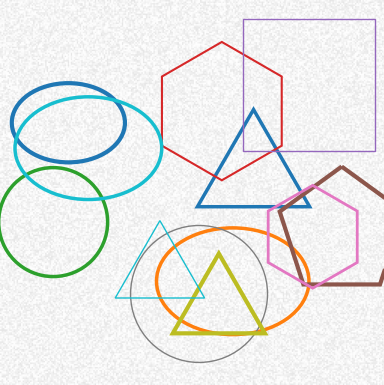[{"shape": "triangle", "thickness": 2.5, "radius": 0.84, "center": [0.659, 0.547]}, {"shape": "oval", "thickness": 3, "radius": 0.73, "center": [0.178, 0.681]}, {"shape": "oval", "thickness": 2.5, "radius": 0.99, "center": [0.604, 0.27]}, {"shape": "circle", "thickness": 2.5, "radius": 0.71, "center": [0.138, 0.423]}, {"shape": "hexagon", "thickness": 1.5, "radius": 0.9, "center": [0.576, 0.711]}, {"shape": "square", "thickness": 1, "radius": 0.86, "center": [0.803, 0.779]}, {"shape": "pentagon", "thickness": 3, "radius": 0.85, "center": [0.888, 0.398]}, {"shape": "hexagon", "thickness": 2, "radius": 0.67, "center": [0.812, 0.385]}, {"shape": "circle", "thickness": 1, "radius": 0.89, "center": [0.517, 0.236]}, {"shape": "triangle", "thickness": 3, "radius": 0.69, "center": [0.568, 0.203]}, {"shape": "oval", "thickness": 2.5, "radius": 0.95, "center": [0.23, 0.615]}, {"shape": "triangle", "thickness": 1, "radius": 0.67, "center": [0.415, 0.293]}]